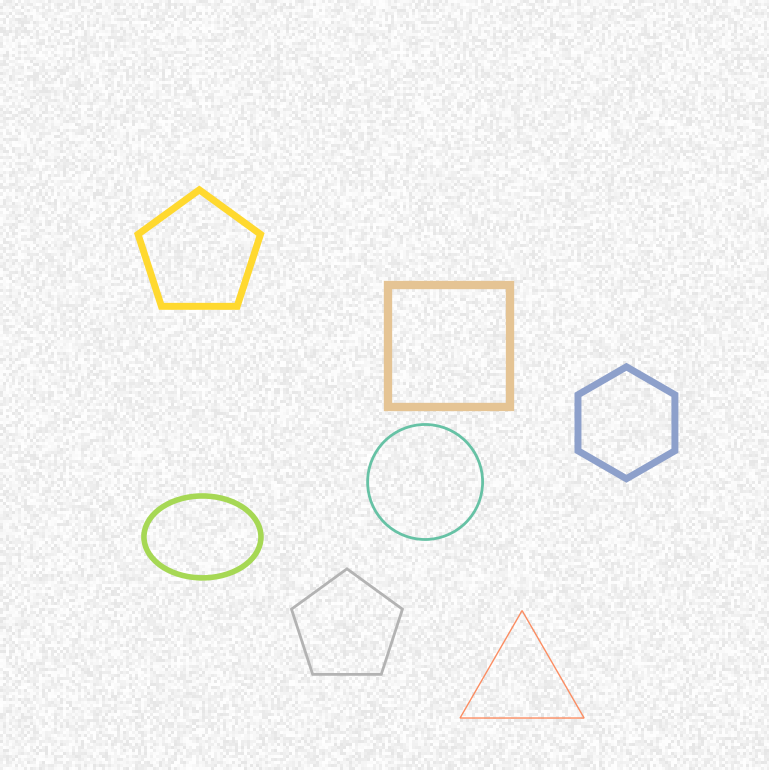[{"shape": "circle", "thickness": 1, "radius": 0.37, "center": [0.552, 0.374]}, {"shape": "triangle", "thickness": 0.5, "radius": 0.47, "center": [0.678, 0.114]}, {"shape": "hexagon", "thickness": 2.5, "radius": 0.36, "center": [0.814, 0.451]}, {"shape": "oval", "thickness": 2, "radius": 0.38, "center": [0.263, 0.303]}, {"shape": "pentagon", "thickness": 2.5, "radius": 0.42, "center": [0.259, 0.67]}, {"shape": "square", "thickness": 3, "radius": 0.4, "center": [0.583, 0.551]}, {"shape": "pentagon", "thickness": 1, "radius": 0.38, "center": [0.451, 0.185]}]